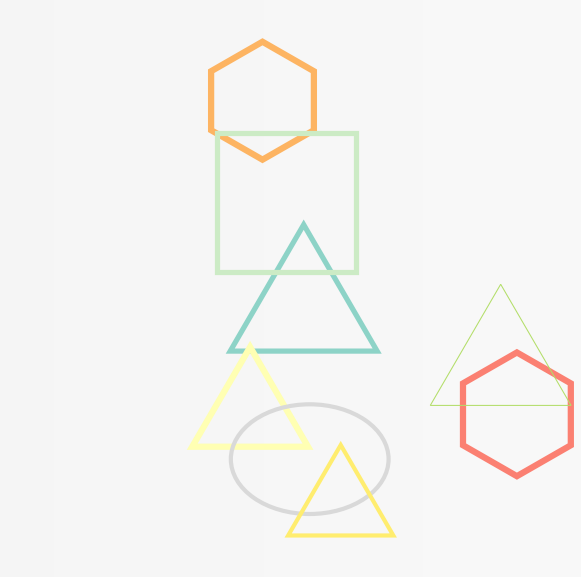[{"shape": "triangle", "thickness": 2.5, "radius": 0.73, "center": [0.522, 0.464]}, {"shape": "triangle", "thickness": 3, "radius": 0.58, "center": [0.43, 0.283]}, {"shape": "hexagon", "thickness": 3, "radius": 0.54, "center": [0.889, 0.282]}, {"shape": "hexagon", "thickness": 3, "radius": 0.51, "center": [0.452, 0.825]}, {"shape": "triangle", "thickness": 0.5, "radius": 0.7, "center": [0.861, 0.367]}, {"shape": "oval", "thickness": 2, "radius": 0.68, "center": [0.533, 0.204]}, {"shape": "square", "thickness": 2.5, "radius": 0.6, "center": [0.493, 0.648]}, {"shape": "triangle", "thickness": 2, "radius": 0.52, "center": [0.586, 0.124]}]